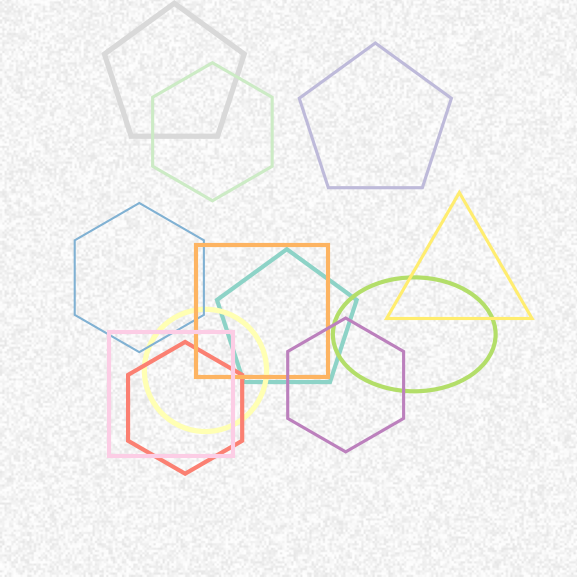[{"shape": "pentagon", "thickness": 2, "radius": 0.64, "center": [0.497, 0.44]}, {"shape": "circle", "thickness": 2.5, "radius": 0.53, "center": [0.356, 0.358]}, {"shape": "pentagon", "thickness": 1.5, "radius": 0.69, "center": [0.65, 0.786]}, {"shape": "hexagon", "thickness": 2, "radius": 0.57, "center": [0.321, 0.293]}, {"shape": "hexagon", "thickness": 1, "radius": 0.65, "center": [0.241, 0.518]}, {"shape": "square", "thickness": 2, "radius": 0.57, "center": [0.453, 0.46]}, {"shape": "oval", "thickness": 2, "radius": 0.7, "center": [0.717, 0.42]}, {"shape": "square", "thickness": 2, "radius": 0.54, "center": [0.297, 0.317]}, {"shape": "pentagon", "thickness": 2.5, "radius": 0.64, "center": [0.302, 0.866]}, {"shape": "hexagon", "thickness": 1.5, "radius": 0.58, "center": [0.599, 0.333]}, {"shape": "hexagon", "thickness": 1.5, "radius": 0.6, "center": [0.368, 0.771]}, {"shape": "triangle", "thickness": 1.5, "radius": 0.73, "center": [0.795, 0.52]}]